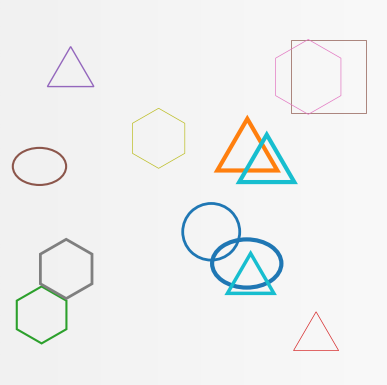[{"shape": "circle", "thickness": 2, "radius": 0.37, "center": [0.545, 0.398]}, {"shape": "oval", "thickness": 3, "radius": 0.45, "center": [0.637, 0.316]}, {"shape": "triangle", "thickness": 3, "radius": 0.45, "center": [0.638, 0.602]}, {"shape": "hexagon", "thickness": 1.5, "radius": 0.37, "center": [0.107, 0.182]}, {"shape": "triangle", "thickness": 0.5, "radius": 0.34, "center": [0.816, 0.123]}, {"shape": "triangle", "thickness": 1, "radius": 0.35, "center": [0.182, 0.81]}, {"shape": "square", "thickness": 0.5, "radius": 0.48, "center": [0.848, 0.801]}, {"shape": "oval", "thickness": 1.5, "radius": 0.34, "center": [0.102, 0.568]}, {"shape": "hexagon", "thickness": 0.5, "radius": 0.49, "center": [0.796, 0.8]}, {"shape": "hexagon", "thickness": 2, "radius": 0.38, "center": [0.171, 0.301]}, {"shape": "hexagon", "thickness": 0.5, "radius": 0.39, "center": [0.409, 0.641]}, {"shape": "triangle", "thickness": 2.5, "radius": 0.35, "center": [0.647, 0.273]}, {"shape": "triangle", "thickness": 3, "radius": 0.41, "center": [0.688, 0.568]}]